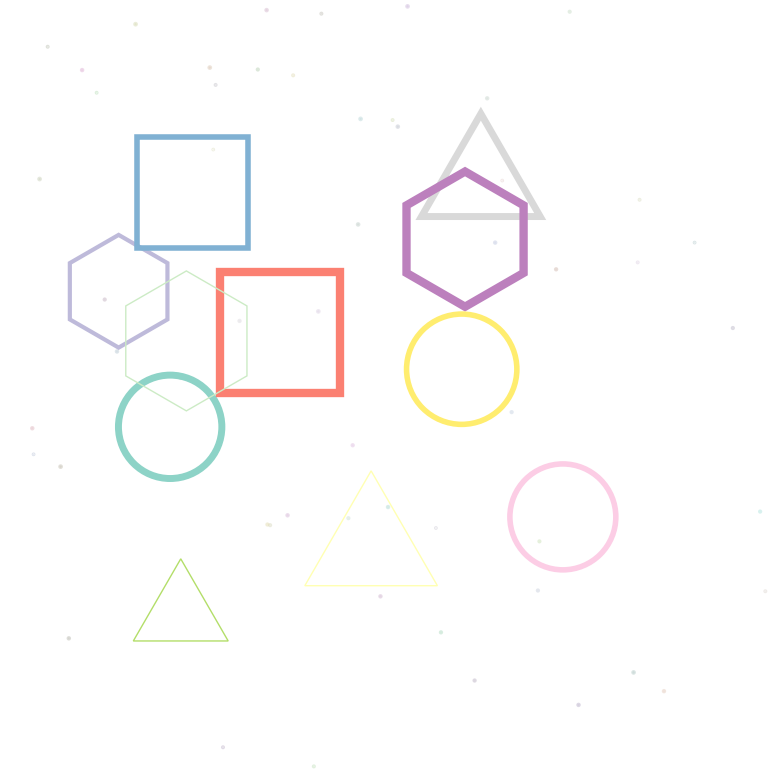[{"shape": "circle", "thickness": 2.5, "radius": 0.34, "center": [0.221, 0.446]}, {"shape": "triangle", "thickness": 0.5, "radius": 0.5, "center": [0.482, 0.289]}, {"shape": "hexagon", "thickness": 1.5, "radius": 0.37, "center": [0.154, 0.622]}, {"shape": "square", "thickness": 3, "radius": 0.39, "center": [0.363, 0.568]}, {"shape": "square", "thickness": 2, "radius": 0.36, "center": [0.25, 0.75]}, {"shape": "triangle", "thickness": 0.5, "radius": 0.36, "center": [0.235, 0.203]}, {"shape": "circle", "thickness": 2, "radius": 0.34, "center": [0.731, 0.329]}, {"shape": "triangle", "thickness": 2.5, "radius": 0.45, "center": [0.624, 0.763]}, {"shape": "hexagon", "thickness": 3, "radius": 0.44, "center": [0.604, 0.689]}, {"shape": "hexagon", "thickness": 0.5, "radius": 0.45, "center": [0.242, 0.557]}, {"shape": "circle", "thickness": 2, "radius": 0.36, "center": [0.6, 0.521]}]